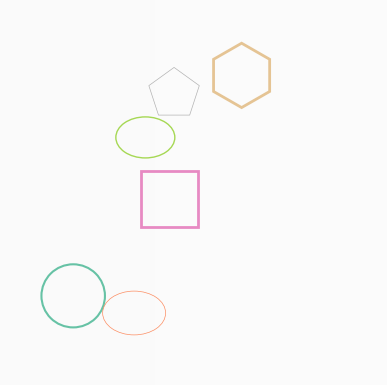[{"shape": "circle", "thickness": 1.5, "radius": 0.41, "center": [0.189, 0.232]}, {"shape": "oval", "thickness": 0.5, "radius": 0.41, "center": [0.346, 0.187]}, {"shape": "square", "thickness": 2, "radius": 0.37, "center": [0.438, 0.484]}, {"shape": "oval", "thickness": 1, "radius": 0.38, "center": [0.375, 0.643]}, {"shape": "hexagon", "thickness": 2, "radius": 0.42, "center": [0.624, 0.804]}, {"shape": "pentagon", "thickness": 0.5, "radius": 0.34, "center": [0.449, 0.756]}]